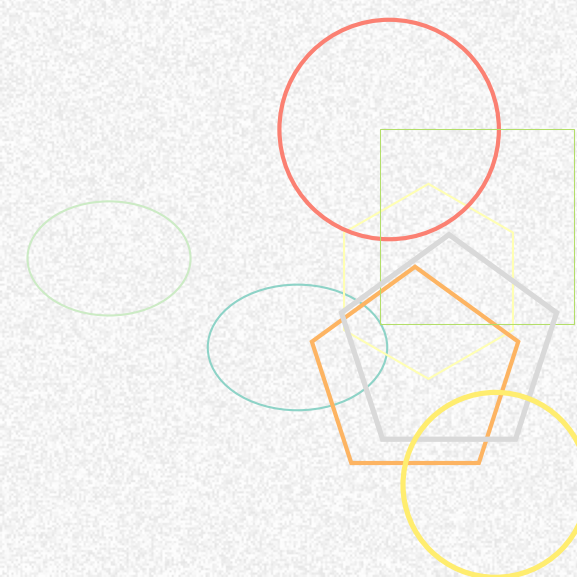[{"shape": "oval", "thickness": 1, "radius": 0.78, "center": [0.515, 0.397]}, {"shape": "hexagon", "thickness": 1, "radius": 0.84, "center": [0.742, 0.512]}, {"shape": "circle", "thickness": 2, "radius": 0.95, "center": [0.674, 0.775]}, {"shape": "pentagon", "thickness": 2, "radius": 0.94, "center": [0.719, 0.349]}, {"shape": "square", "thickness": 0.5, "radius": 0.84, "center": [0.826, 0.607]}, {"shape": "pentagon", "thickness": 2.5, "radius": 0.98, "center": [0.778, 0.397]}, {"shape": "oval", "thickness": 1, "radius": 0.71, "center": [0.189, 0.552]}, {"shape": "circle", "thickness": 2.5, "radius": 0.8, "center": [0.858, 0.16]}]